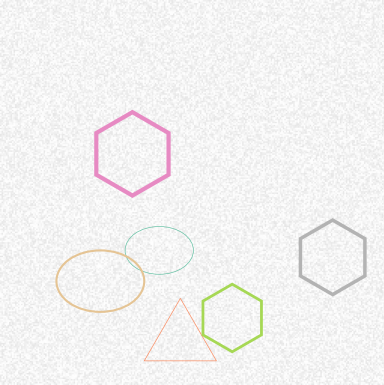[{"shape": "oval", "thickness": 0.5, "radius": 0.44, "center": [0.414, 0.35]}, {"shape": "triangle", "thickness": 0.5, "radius": 0.54, "center": [0.468, 0.117]}, {"shape": "hexagon", "thickness": 3, "radius": 0.54, "center": [0.344, 0.6]}, {"shape": "hexagon", "thickness": 2, "radius": 0.44, "center": [0.603, 0.174]}, {"shape": "oval", "thickness": 1.5, "radius": 0.57, "center": [0.261, 0.27]}, {"shape": "hexagon", "thickness": 2.5, "radius": 0.48, "center": [0.864, 0.332]}]